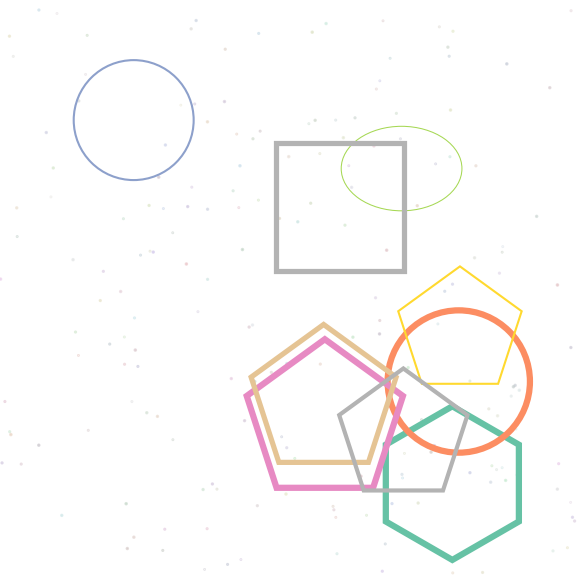[{"shape": "hexagon", "thickness": 3, "radius": 0.67, "center": [0.783, 0.163]}, {"shape": "circle", "thickness": 3, "radius": 0.62, "center": [0.794, 0.339]}, {"shape": "circle", "thickness": 1, "radius": 0.52, "center": [0.231, 0.791]}, {"shape": "pentagon", "thickness": 3, "radius": 0.71, "center": [0.562, 0.27]}, {"shape": "oval", "thickness": 0.5, "radius": 0.52, "center": [0.695, 0.707]}, {"shape": "pentagon", "thickness": 1, "radius": 0.56, "center": [0.796, 0.425]}, {"shape": "pentagon", "thickness": 2.5, "radius": 0.66, "center": [0.56, 0.305]}, {"shape": "square", "thickness": 2.5, "radius": 0.55, "center": [0.589, 0.641]}, {"shape": "pentagon", "thickness": 2, "radius": 0.58, "center": [0.698, 0.244]}]